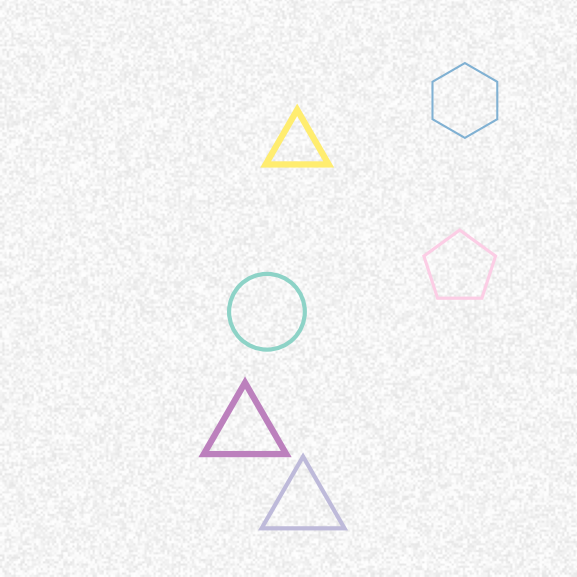[{"shape": "circle", "thickness": 2, "radius": 0.33, "center": [0.462, 0.459]}, {"shape": "triangle", "thickness": 2, "radius": 0.41, "center": [0.525, 0.126]}, {"shape": "hexagon", "thickness": 1, "radius": 0.32, "center": [0.805, 0.825]}, {"shape": "pentagon", "thickness": 1.5, "radius": 0.33, "center": [0.796, 0.536]}, {"shape": "triangle", "thickness": 3, "radius": 0.41, "center": [0.424, 0.254]}, {"shape": "triangle", "thickness": 3, "radius": 0.32, "center": [0.515, 0.746]}]